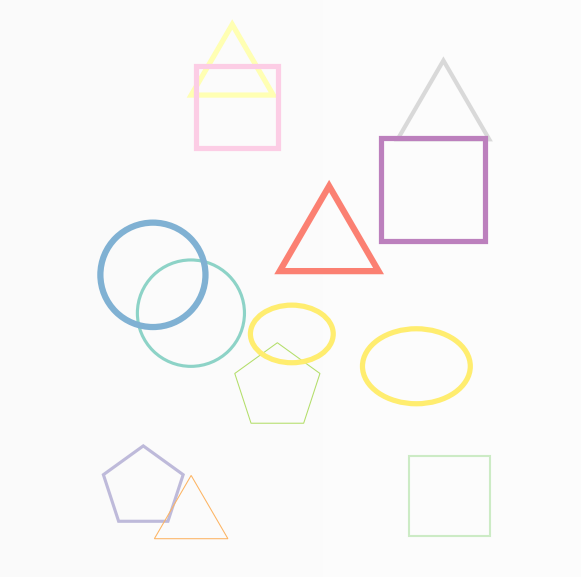[{"shape": "circle", "thickness": 1.5, "radius": 0.46, "center": [0.328, 0.457]}, {"shape": "triangle", "thickness": 2.5, "radius": 0.41, "center": [0.4, 0.875]}, {"shape": "pentagon", "thickness": 1.5, "radius": 0.36, "center": [0.246, 0.155]}, {"shape": "triangle", "thickness": 3, "radius": 0.49, "center": [0.566, 0.579]}, {"shape": "circle", "thickness": 3, "radius": 0.45, "center": [0.263, 0.523]}, {"shape": "triangle", "thickness": 0.5, "radius": 0.37, "center": [0.329, 0.103]}, {"shape": "pentagon", "thickness": 0.5, "radius": 0.39, "center": [0.477, 0.329]}, {"shape": "square", "thickness": 2.5, "radius": 0.35, "center": [0.408, 0.814]}, {"shape": "triangle", "thickness": 2, "radius": 0.45, "center": [0.763, 0.803]}, {"shape": "square", "thickness": 2.5, "radius": 0.44, "center": [0.745, 0.671]}, {"shape": "square", "thickness": 1, "radius": 0.35, "center": [0.773, 0.141]}, {"shape": "oval", "thickness": 2.5, "radius": 0.36, "center": [0.502, 0.421]}, {"shape": "oval", "thickness": 2.5, "radius": 0.46, "center": [0.716, 0.365]}]